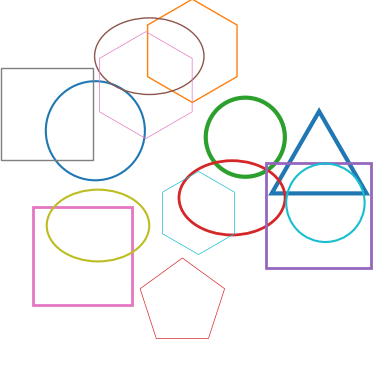[{"shape": "circle", "thickness": 1.5, "radius": 0.64, "center": [0.248, 0.66]}, {"shape": "triangle", "thickness": 3, "radius": 0.71, "center": [0.829, 0.569]}, {"shape": "hexagon", "thickness": 1, "radius": 0.67, "center": [0.499, 0.868]}, {"shape": "circle", "thickness": 3, "radius": 0.51, "center": [0.637, 0.644]}, {"shape": "pentagon", "thickness": 0.5, "radius": 0.58, "center": [0.474, 0.214]}, {"shape": "oval", "thickness": 2, "radius": 0.69, "center": [0.603, 0.486]}, {"shape": "square", "thickness": 2, "radius": 0.68, "center": [0.826, 0.44]}, {"shape": "oval", "thickness": 1, "radius": 0.71, "center": [0.388, 0.854]}, {"shape": "hexagon", "thickness": 0.5, "radius": 0.69, "center": [0.379, 0.779]}, {"shape": "square", "thickness": 2, "radius": 0.64, "center": [0.215, 0.335]}, {"shape": "square", "thickness": 1, "radius": 0.6, "center": [0.122, 0.705]}, {"shape": "oval", "thickness": 1.5, "radius": 0.67, "center": [0.255, 0.414]}, {"shape": "circle", "thickness": 1.5, "radius": 0.51, "center": [0.845, 0.473]}, {"shape": "hexagon", "thickness": 0.5, "radius": 0.54, "center": [0.516, 0.447]}]